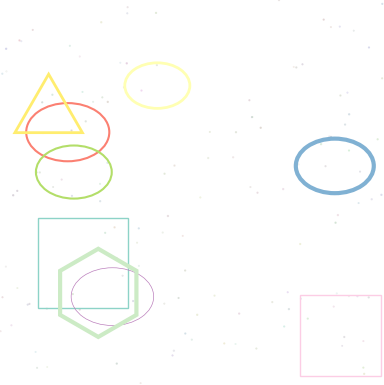[{"shape": "square", "thickness": 1, "radius": 0.59, "center": [0.215, 0.318]}, {"shape": "oval", "thickness": 2, "radius": 0.42, "center": [0.409, 0.778]}, {"shape": "oval", "thickness": 1.5, "radius": 0.54, "center": [0.176, 0.657]}, {"shape": "oval", "thickness": 3, "radius": 0.51, "center": [0.87, 0.569]}, {"shape": "oval", "thickness": 1.5, "radius": 0.49, "center": [0.192, 0.553]}, {"shape": "square", "thickness": 1, "radius": 0.52, "center": [0.884, 0.128]}, {"shape": "oval", "thickness": 0.5, "radius": 0.54, "center": [0.292, 0.23]}, {"shape": "hexagon", "thickness": 3, "radius": 0.57, "center": [0.255, 0.239]}, {"shape": "triangle", "thickness": 2, "radius": 0.51, "center": [0.126, 0.706]}]